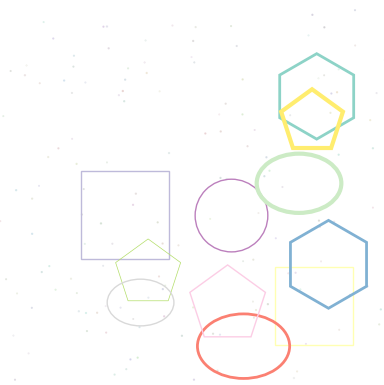[{"shape": "hexagon", "thickness": 2, "radius": 0.55, "center": [0.823, 0.75]}, {"shape": "square", "thickness": 1, "radius": 0.51, "center": [0.817, 0.206]}, {"shape": "square", "thickness": 1, "radius": 0.57, "center": [0.324, 0.441]}, {"shape": "oval", "thickness": 2, "radius": 0.6, "center": [0.633, 0.101]}, {"shape": "hexagon", "thickness": 2, "radius": 0.57, "center": [0.853, 0.313]}, {"shape": "pentagon", "thickness": 0.5, "radius": 0.44, "center": [0.385, 0.291]}, {"shape": "pentagon", "thickness": 1, "radius": 0.52, "center": [0.591, 0.209]}, {"shape": "oval", "thickness": 1, "radius": 0.43, "center": [0.365, 0.214]}, {"shape": "circle", "thickness": 1, "radius": 0.47, "center": [0.601, 0.44]}, {"shape": "oval", "thickness": 3, "radius": 0.55, "center": [0.777, 0.524]}, {"shape": "pentagon", "thickness": 3, "radius": 0.42, "center": [0.811, 0.684]}]